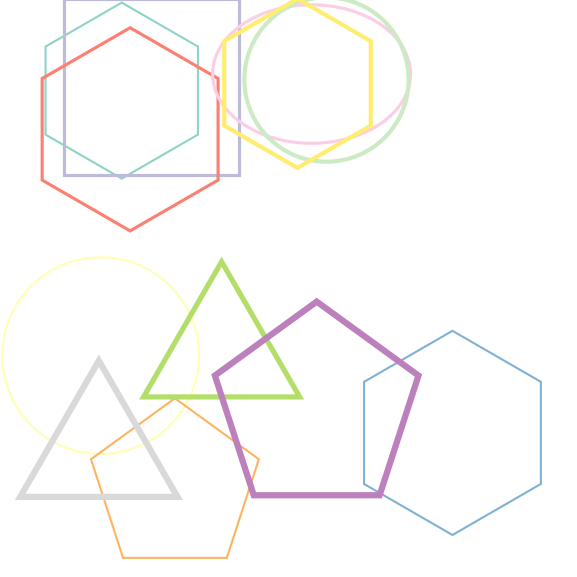[{"shape": "hexagon", "thickness": 1, "radius": 0.76, "center": [0.211, 0.842]}, {"shape": "circle", "thickness": 1, "radius": 0.85, "center": [0.174, 0.383]}, {"shape": "square", "thickness": 1.5, "radius": 0.76, "center": [0.262, 0.849]}, {"shape": "hexagon", "thickness": 1.5, "radius": 0.88, "center": [0.225, 0.775]}, {"shape": "hexagon", "thickness": 1, "radius": 0.88, "center": [0.783, 0.25]}, {"shape": "pentagon", "thickness": 1, "radius": 0.76, "center": [0.303, 0.157]}, {"shape": "triangle", "thickness": 2.5, "radius": 0.78, "center": [0.384, 0.39]}, {"shape": "oval", "thickness": 1.5, "radius": 0.86, "center": [0.539, 0.871]}, {"shape": "triangle", "thickness": 3, "radius": 0.79, "center": [0.171, 0.217]}, {"shape": "pentagon", "thickness": 3, "radius": 0.93, "center": [0.548, 0.292]}, {"shape": "circle", "thickness": 2, "radius": 0.71, "center": [0.565, 0.861]}, {"shape": "hexagon", "thickness": 2, "radius": 0.73, "center": [0.515, 0.855]}]